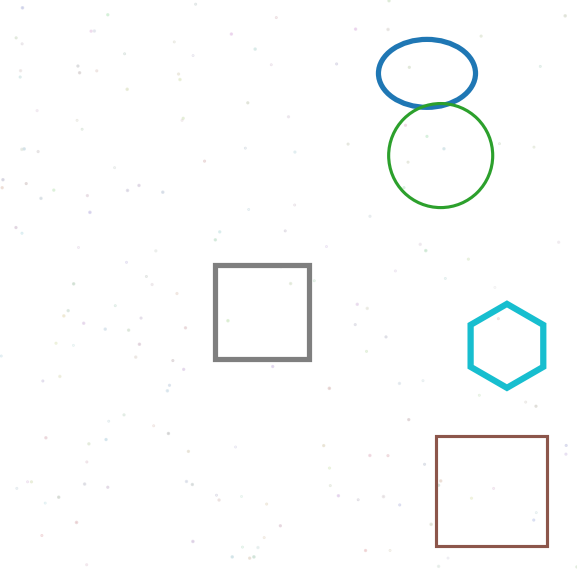[{"shape": "oval", "thickness": 2.5, "radius": 0.42, "center": [0.739, 0.872]}, {"shape": "circle", "thickness": 1.5, "radius": 0.45, "center": [0.763, 0.73]}, {"shape": "square", "thickness": 1.5, "radius": 0.48, "center": [0.851, 0.149]}, {"shape": "square", "thickness": 2.5, "radius": 0.41, "center": [0.454, 0.459]}, {"shape": "hexagon", "thickness": 3, "radius": 0.36, "center": [0.878, 0.4]}]